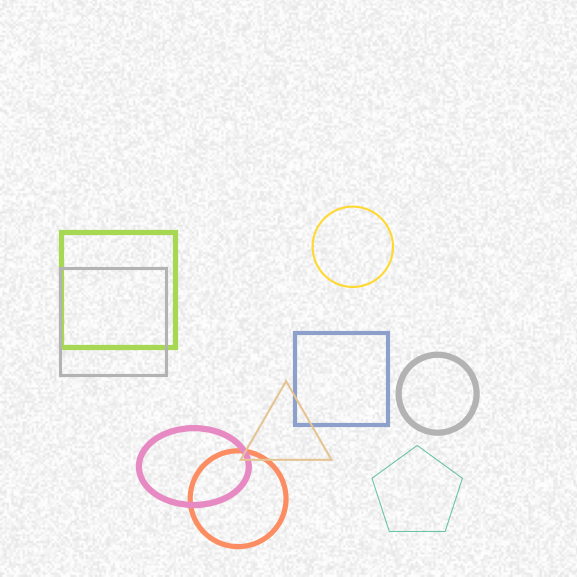[{"shape": "pentagon", "thickness": 0.5, "radius": 0.41, "center": [0.722, 0.145]}, {"shape": "circle", "thickness": 2.5, "radius": 0.41, "center": [0.412, 0.136]}, {"shape": "square", "thickness": 2, "radius": 0.4, "center": [0.591, 0.343]}, {"shape": "oval", "thickness": 3, "radius": 0.48, "center": [0.336, 0.191]}, {"shape": "square", "thickness": 2.5, "radius": 0.5, "center": [0.204, 0.498]}, {"shape": "circle", "thickness": 1, "radius": 0.35, "center": [0.611, 0.572]}, {"shape": "triangle", "thickness": 1, "radius": 0.45, "center": [0.495, 0.248]}, {"shape": "circle", "thickness": 3, "radius": 0.34, "center": [0.758, 0.317]}, {"shape": "square", "thickness": 1.5, "radius": 0.46, "center": [0.196, 0.442]}]